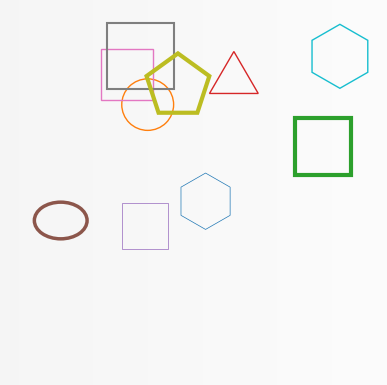[{"shape": "hexagon", "thickness": 0.5, "radius": 0.37, "center": [0.53, 0.477]}, {"shape": "circle", "thickness": 1, "radius": 0.33, "center": [0.381, 0.728]}, {"shape": "square", "thickness": 3, "radius": 0.37, "center": [0.834, 0.619]}, {"shape": "triangle", "thickness": 1, "radius": 0.36, "center": [0.604, 0.794]}, {"shape": "square", "thickness": 0.5, "radius": 0.3, "center": [0.374, 0.413]}, {"shape": "oval", "thickness": 2.5, "radius": 0.34, "center": [0.157, 0.427]}, {"shape": "square", "thickness": 1, "radius": 0.33, "center": [0.328, 0.806]}, {"shape": "square", "thickness": 1.5, "radius": 0.43, "center": [0.363, 0.855]}, {"shape": "pentagon", "thickness": 3, "radius": 0.43, "center": [0.459, 0.776]}, {"shape": "hexagon", "thickness": 1, "radius": 0.42, "center": [0.877, 0.854]}]